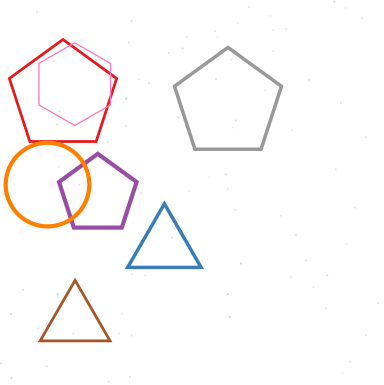[{"shape": "pentagon", "thickness": 2, "radius": 0.73, "center": [0.164, 0.751]}, {"shape": "triangle", "thickness": 2.5, "radius": 0.55, "center": [0.427, 0.36]}, {"shape": "pentagon", "thickness": 3, "radius": 0.53, "center": [0.254, 0.495]}, {"shape": "circle", "thickness": 3, "radius": 0.54, "center": [0.123, 0.521]}, {"shape": "triangle", "thickness": 2, "radius": 0.52, "center": [0.195, 0.167]}, {"shape": "hexagon", "thickness": 1, "radius": 0.54, "center": [0.194, 0.781]}, {"shape": "pentagon", "thickness": 2.5, "radius": 0.73, "center": [0.592, 0.731]}]